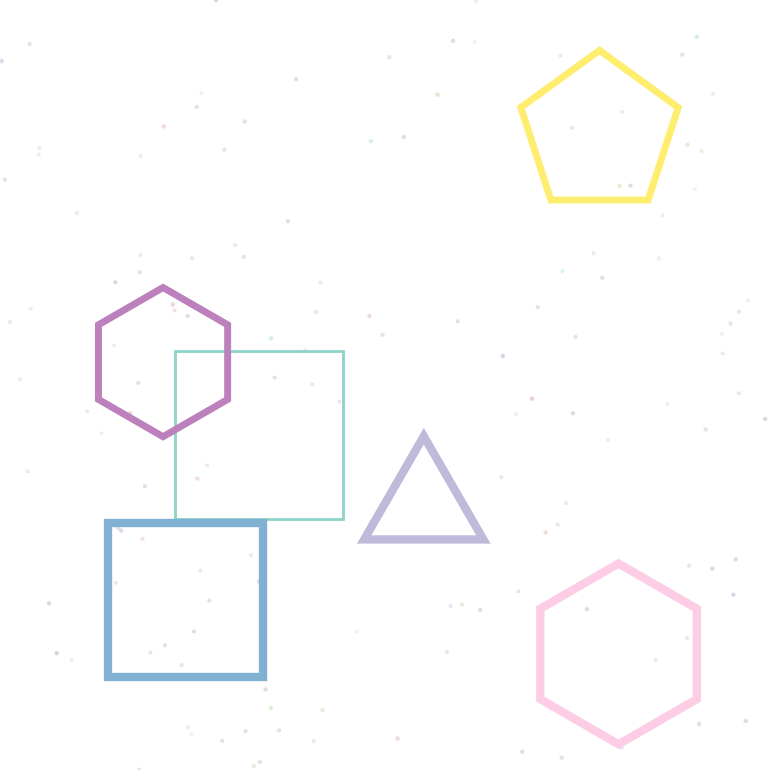[{"shape": "square", "thickness": 1, "radius": 0.54, "center": [0.336, 0.435]}, {"shape": "triangle", "thickness": 3, "radius": 0.45, "center": [0.55, 0.344]}, {"shape": "square", "thickness": 3, "radius": 0.5, "center": [0.24, 0.221]}, {"shape": "hexagon", "thickness": 3, "radius": 0.59, "center": [0.803, 0.151]}, {"shape": "hexagon", "thickness": 2.5, "radius": 0.48, "center": [0.212, 0.53]}, {"shape": "pentagon", "thickness": 2.5, "radius": 0.54, "center": [0.779, 0.827]}]